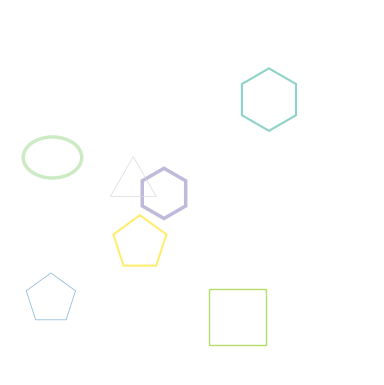[{"shape": "hexagon", "thickness": 1.5, "radius": 0.41, "center": [0.699, 0.741]}, {"shape": "hexagon", "thickness": 2.5, "radius": 0.33, "center": [0.426, 0.498]}, {"shape": "pentagon", "thickness": 0.5, "radius": 0.34, "center": [0.132, 0.224]}, {"shape": "square", "thickness": 1, "radius": 0.37, "center": [0.617, 0.176]}, {"shape": "triangle", "thickness": 0.5, "radius": 0.34, "center": [0.346, 0.524]}, {"shape": "oval", "thickness": 2.5, "radius": 0.38, "center": [0.136, 0.591]}, {"shape": "pentagon", "thickness": 1.5, "radius": 0.36, "center": [0.363, 0.369]}]